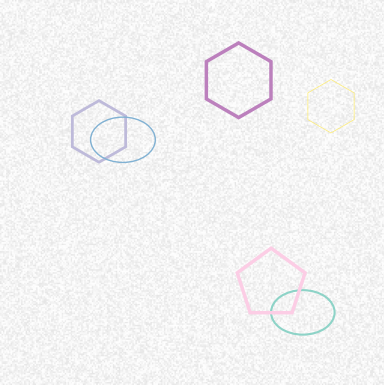[{"shape": "oval", "thickness": 1.5, "radius": 0.41, "center": [0.787, 0.189]}, {"shape": "hexagon", "thickness": 2, "radius": 0.4, "center": [0.257, 0.659]}, {"shape": "oval", "thickness": 1, "radius": 0.42, "center": [0.319, 0.637]}, {"shape": "pentagon", "thickness": 2.5, "radius": 0.46, "center": [0.704, 0.263]}, {"shape": "hexagon", "thickness": 2.5, "radius": 0.48, "center": [0.62, 0.792]}, {"shape": "hexagon", "thickness": 0.5, "radius": 0.35, "center": [0.86, 0.724]}]